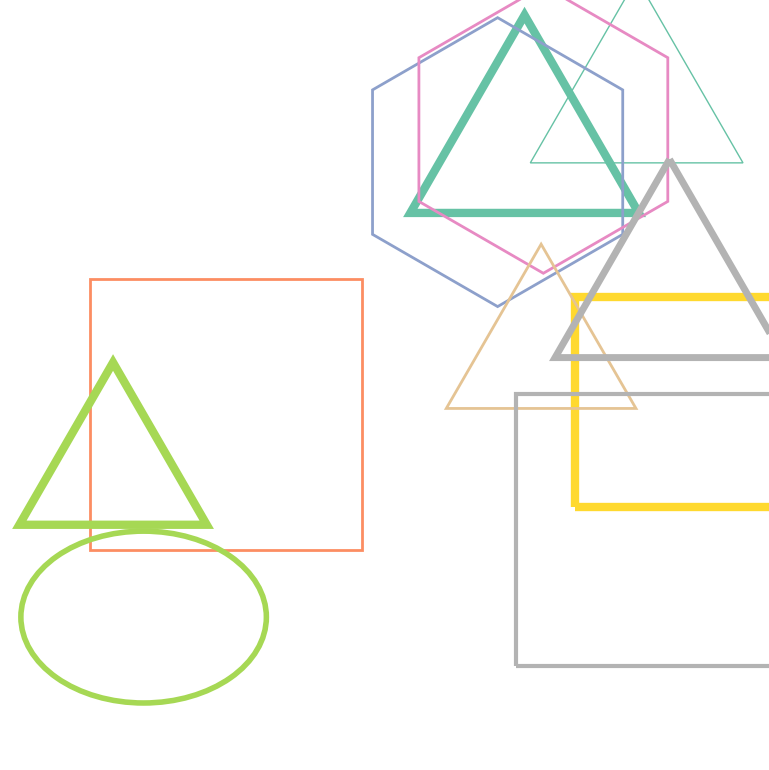[{"shape": "triangle", "thickness": 3, "radius": 0.86, "center": [0.681, 0.809]}, {"shape": "triangle", "thickness": 0.5, "radius": 0.8, "center": [0.827, 0.868]}, {"shape": "square", "thickness": 1, "radius": 0.88, "center": [0.293, 0.461]}, {"shape": "hexagon", "thickness": 1, "radius": 0.94, "center": [0.646, 0.789]}, {"shape": "hexagon", "thickness": 1, "radius": 0.93, "center": [0.706, 0.832]}, {"shape": "triangle", "thickness": 3, "radius": 0.7, "center": [0.147, 0.389]}, {"shape": "oval", "thickness": 2, "radius": 0.8, "center": [0.187, 0.199]}, {"shape": "square", "thickness": 3, "radius": 0.68, "center": [0.883, 0.478]}, {"shape": "triangle", "thickness": 1, "radius": 0.71, "center": [0.703, 0.541]}, {"shape": "triangle", "thickness": 2.5, "radius": 0.86, "center": [0.87, 0.621]}, {"shape": "square", "thickness": 1.5, "radius": 0.88, "center": [0.847, 0.311]}]